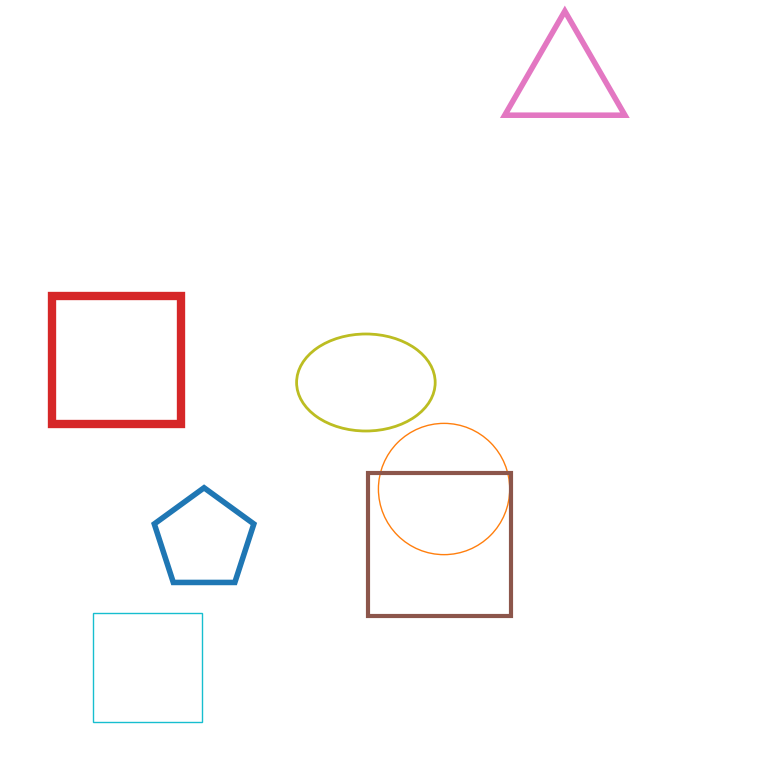[{"shape": "pentagon", "thickness": 2, "radius": 0.34, "center": [0.265, 0.299]}, {"shape": "circle", "thickness": 0.5, "radius": 0.43, "center": [0.577, 0.365]}, {"shape": "square", "thickness": 3, "radius": 0.42, "center": [0.151, 0.532]}, {"shape": "square", "thickness": 1.5, "radius": 0.46, "center": [0.571, 0.293]}, {"shape": "triangle", "thickness": 2, "radius": 0.45, "center": [0.734, 0.895]}, {"shape": "oval", "thickness": 1, "radius": 0.45, "center": [0.475, 0.503]}, {"shape": "square", "thickness": 0.5, "radius": 0.35, "center": [0.192, 0.133]}]